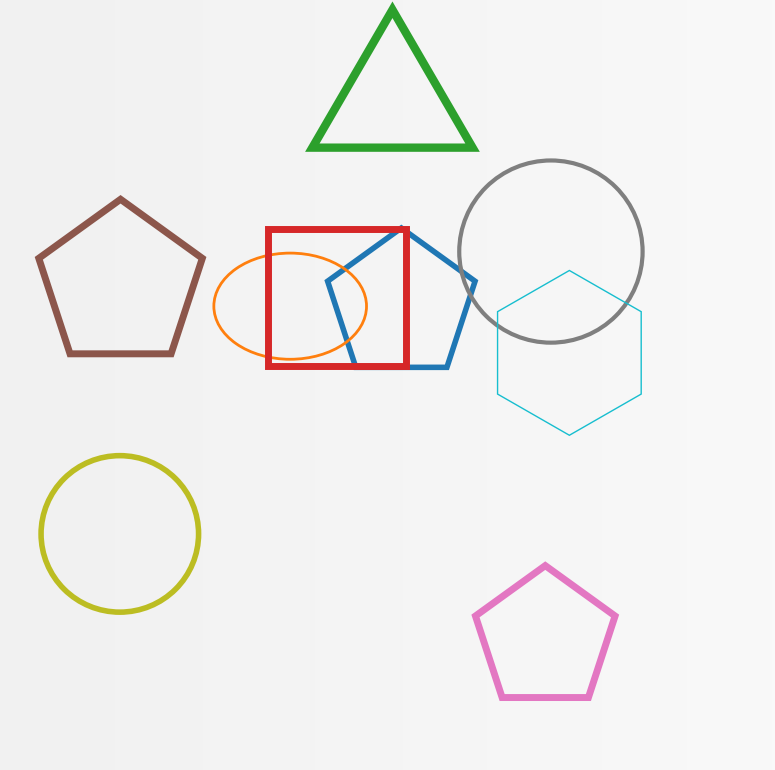[{"shape": "pentagon", "thickness": 2, "radius": 0.5, "center": [0.518, 0.604]}, {"shape": "oval", "thickness": 1, "radius": 0.49, "center": [0.374, 0.602]}, {"shape": "triangle", "thickness": 3, "radius": 0.6, "center": [0.506, 0.868]}, {"shape": "square", "thickness": 2.5, "radius": 0.44, "center": [0.435, 0.613]}, {"shape": "pentagon", "thickness": 2.5, "radius": 0.55, "center": [0.156, 0.63]}, {"shape": "pentagon", "thickness": 2.5, "radius": 0.47, "center": [0.704, 0.171]}, {"shape": "circle", "thickness": 1.5, "radius": 0.59, "center": [0.711, 0.673]}, {"shape": "circle", "thickness": 2, "radius": 0.51, "center": [0.155, 0.307]}, {"shape": "hexagon", "thickness": 0.5, "radius": 0.53, "center": [0.735, 0.542]}]